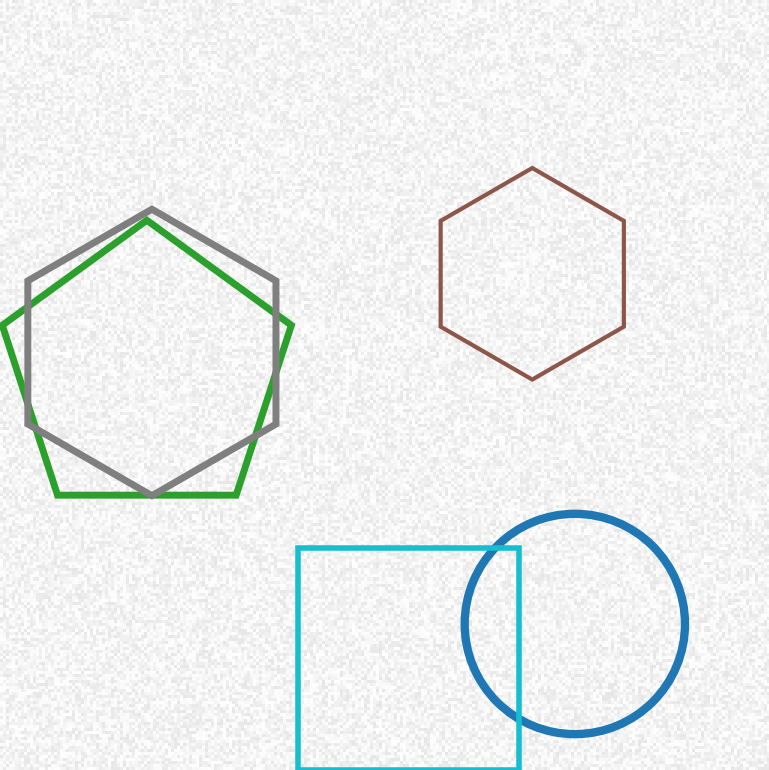[{"shape": "circle", "thickness": 3, "radius": 0.72, "center": [0.747, 0.19]}, {"shape": "pentagon", "thickness": 2.5, "radius": 0.99, "center": [0.191, 0.517]}, {"shape": "hexagon", "thickness": 1.5, "radius": 0.69, "center": [0.691, 0.644]}, {"shape": "hexagon", "thickness": 2.5, "radius": 0.93, "center": [0.197, 0.542]}, {"shape": "square", "thickness": 2, "radius": 0.72, "center": [0.53, 0.144]}]